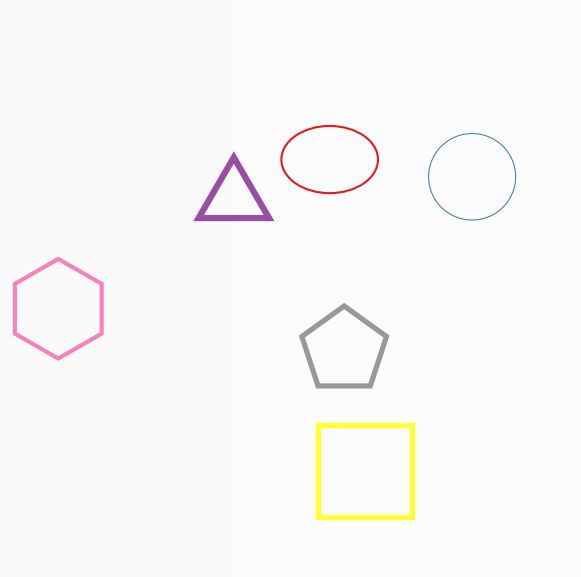[{"shape": "oval", "thickness": 1, "radius": 0.42, "center": [0.567, 0.723]}, {"shape": "circle", "thickness": 0.5, "radius": 0.37, "center": [0.812, 0.693]}, {"shape": "triangle", "thickness": 3, "radius": 0.35, "center": [0.402, 0.657]}, {"shape": "square", "thickness": 2.5, "radius": 0.4, "center": [0.628, 0.184]}, {"shape": "hexagon", "thickness": 2, "radius": 0.43, "center": [0.1, 0.465]}, {"shape": "pentagon", "thickness": 2.5, "radius": 0.38, "center": [0.592, 0.393]}]